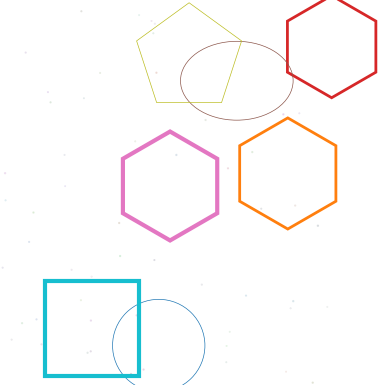[{"shape": "circle", "thickness": 0.5, "radius": 0.6, "center": [0.412, 0.103]}, {"shape": "hexagon", "thickness": 2, "radius": 0.72, "center": [0.748, 0.549]}, {"shape": "hexagon", "thickness": 2, "radius": 0.66, "center": [0.861, 0.879]}, {"shape": "oval", "thickness": 0.5, "radius": 0.73, "center": [0.615, 0.79]}, {"shape": "hexagon", "thickness": 3, "radius": 0.71, "center": [0.442, 0.517]}, {"shape": "pentagon", "thickness": 0.5, "radius": 0.72, "center": [0.491, 0.849]}, {"shape": "square", "thickness": 3, "radius": 0.62, "center": [0.239, 0.147]}]